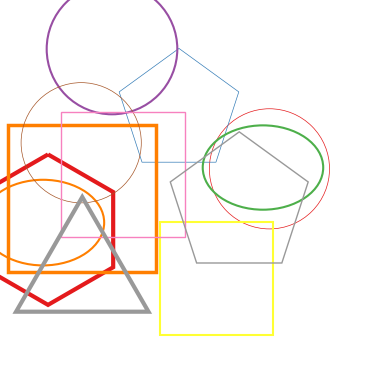[{"shape": "hexagon", "thickness": 3, "radius": 0.98, "center": [0.125, 0.404]}, {"shape": "circle", "thickness": 0.5, "radius": 0.78, "center": [0.7, 0.561]}, {"shape": "pentagon", "thickness": 0.5, "radius": 0.82, "center": [0.465, 0.711]}, {"shape": "oval", "thickness": 1.5, "radius": 0.78, "center": [0.683, 0.565]}, {"shape": "circle", "thickness": 1.5, "radius": 0.85, "center": [0.291, 0.873]}, {"shape": "oval", "thickness": 1.5, "radius": 0.79, "center": [0.112, 0.422]}, {"shape": "square", "thickness": 2.5, "radius": 0.96, "center": [0.213, 0.484]}, {"shape": "square", "thickness": 1.5, "radius": 0.73, "center": [0.562, 0.276]}, {"shape": "circle", "thickness": 0.5, "radius": 0.78, "center": [0.211, 0.629]}, {"shape": "square", "thickness": 1, "radius": 0.81, "center": [0.32, 0.547]}, {"shape": "pentagon", "thickness": 1, "radius": 0.94, "center": [0.621, 0.469]}, {"shape": "triangle", "thickness": 3, "radius": 0.99, "center": [0.214, 0.29]}]